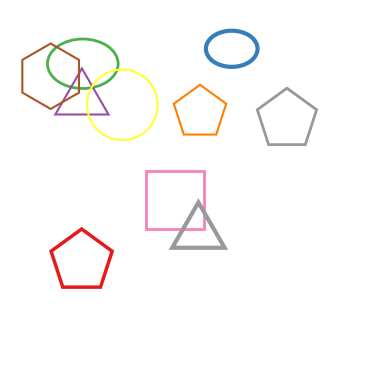[{"shape": "pentagon", "thickness": 2.5, "radius": 0.42, "center": [0.212, 0.322]}, {"shape": "oval", "thickness": 3, "radius": 0.34, "center": [0.602, 0.873]}, {"shape": "oval", "thickness": 2, "radius": 0.46, "center": [0.215, 0.834]}, {"shape": "triangle", "thickness": 1.5, "radius": 0.4, "center": [0.213, 0.743]}, {"shape": "pentagon", "thickness": 1.5, "radius": 0.36, "center": [0.52, 0.708]}, {"shape": "circle", "thickness": 1.5, "radius": 0.46, "center": [0.318, 0.728]}, {"shape": "hexagon", "thickness": 1.5, "radius": 0.42, "center": [0.132, 0.802]}, {"shape": "square", "thickness": 2, "radius": 0.38, "center": [0.454, 0.48]}, {"shape": "triangle", "thickness": 3, "radius": 0.39, "center": [0.515, 0.396]}, {"shape": "pentagon", "thickness": 2, "radius": 0.41, "center": [0.745, 0.69]}]